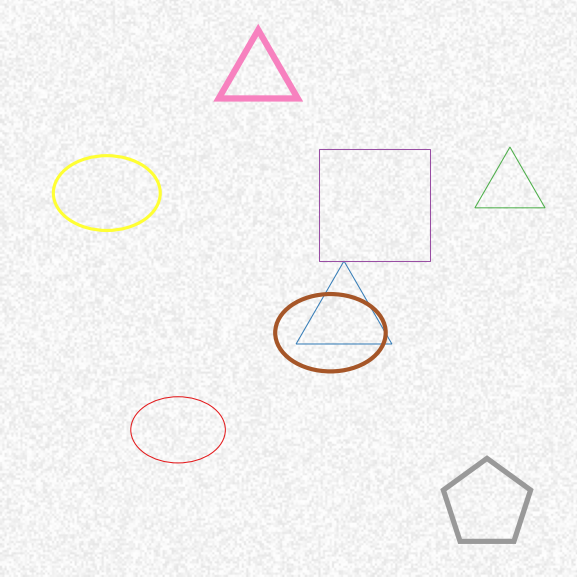[{"shape": "oval", "thickness": 0.5, "radius": 0.41, "center": [0.308, 0.255]}, {"shape": "triangle", "thickness": 0.5, "radius": 0.48, "center": [0.596, 0.451]}, {"shape": "triangle", "thickness": 0.5, "radius": 0.35, "center": [0.883, 0.674]}, {"shape": "square", "thickness": 0.5, "radius": 0.48, "center": [0.648, 0.644]}, {"shape": "oval", "thickness": 1.5, "radius": 0.46, "center": [0.185, 0.665]}, {"shape": "oval", "thickness": 2, "radius": 0.48, "center": [0.572, 0.423]}, {"shape": "triangle", "thickness": 3, "radius": 0.4, "center": [0.447, 0.868]}, {"shape": "pentagon", "thickness": 2.5, "radius": 0.4, "center": [0.843, 0.126]}]